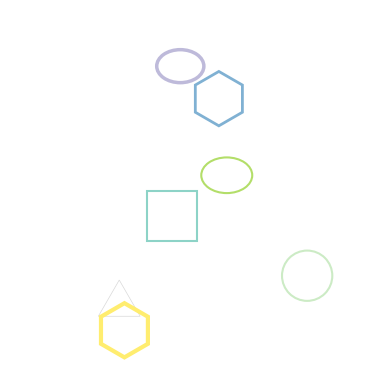[{"shape": "square", "thickness": 1.5, "radius": 0.33, "center": [0.447, 0.44]}, {"shape": "oval", "thickness": 2.5, "radius": 0.31, "center": [0.468, 0.828]}, {"shape": "hexagon", "thickness": 2, "radius": 0.35, "center": [0.568, 0.744]}, {"shape": "oval", "thickness": 1.5, "radius": 0.33, "center": [0.589, 0.545]}, {"shape": "triangle", "thickness": 0.5, "radius": 0.31, "center": [0.31, 0.21]}, {"shape": "circle", "thickness": 1.5, "radius": 0.33, "center": [0.798, 0.284]}, {"shape": "hexagon", "thickness": 3, "radius": 0.35, "center": [0.323, 0.142]}]